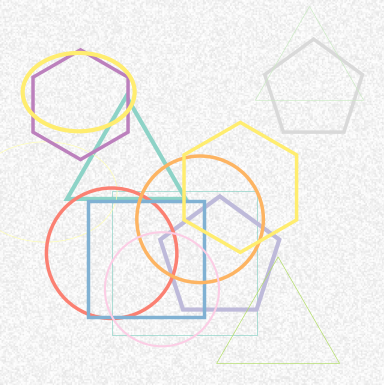[{"shape": "triangle", "thickness": 3, "radius": 0.89, "center": [0.328, 0.572]}, {"shape": "square", "thickness": 0.5, "radius": 0.94, "center": [0.479, 0.317]}, {"shape": "oval", "thickness": 0.5, "radius": 0.93, "center": [0.118, 0.501]}, {"shape": "pentagon", "thickness": 3, "radius": 0.81, "center": [0.571, 0.327]}, {"shape": "circle", "thickness": 2.5, "radius": 0.85, "center": [0.29, 0.342]}, {"shape": "square", "thickness": 2.5, "radius": 0.75, "center": [0.38, 0.328]}, {"shape": "circle", "thickness": 2.5, "radius": 0.82, "center": [0.52, 0.43]}, {"shape": "triangle", "thickness": 0.5, "radius": 0.92, "center": [0.722, 0.148]}, {"shape": "circle", "thickness": 1.5, "radius": 0.74, "center": [0.421, 0.249]}, {"shape": "pentagon", "thickness": 2.5, "radius": 0.67, "center": [0.815, 0.765]}, {"shape": "hexagon", "thickness": 2.5, "radius": 0.71, "center": [0.209, 0.728]}, {"shape": "triangle", "thickness": 0.5, "radius": 0.81, "center": [0.804, 0.821]}, {"shape": "oval", "thickness": 3, "radius": 0.73, "center": [0.204, 0.761]}, {"shape": "hexagon", "thickness": 2.5, "radius": 0.84, "center": [0.624, 0.513]}]